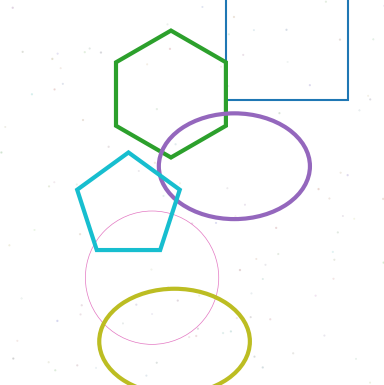[{"shape": "square", "thickness": 1.5, "radius": 0.79, "center": [0.746, 0.899]}, {"shape": "hexagon", "thickness": 3, "radius": 0.82, "center": [0.444, 0.756]}, {"shape": "oval", "thickness": 3, "radius": 0.98, "center": [0.609, 0.568]}, {"shape": "circle", "thickness": 0.5, "radius": 0.87, "center": [0.395, 0.279]}, {"shape": "oval", "thickness": 3, "radius": 0.98, "center": [0.453, 0.113]}, {"shape": "pentagon", "thickness": 3, "radius": 0.7, "center": [0.334, 0.464]}]